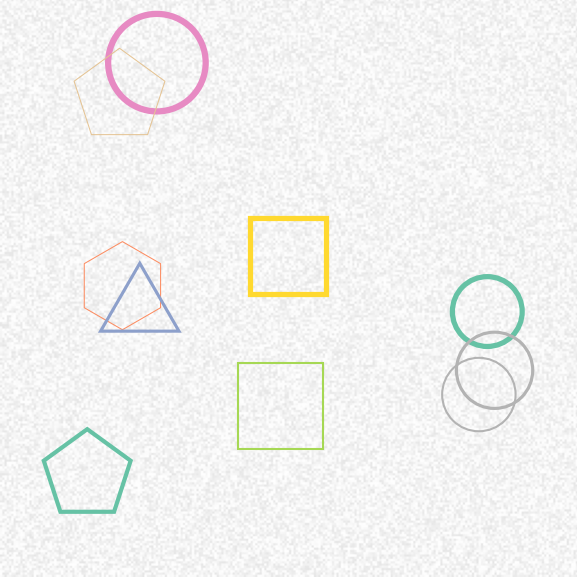[{"shape": "circle", "thickness": 2.5, "radius": 0.3, "center": [0.844, 0.46]}, {"shape": "pentagon", "thickness": 2, "radius": 0.4, "center": [0.151, 0.177]}, {"shape": "hexagon", "thickness": 0.5, "radius": 0.38, "center": [0.212, 0.504]}, {"shape": "triangle", "thickness": 1.5, "radius": 0.39, "center": [0.242, 0.465]}, {"shape": "circle", "thickness": 3, "radius": 0.42, "center": [0.272, 0.891]}, {"shape": "square", "thickness": 1, "radius": 0.37, "center": [0.486, 0.296]}, {"shape": "square", "thickness": 2.5, "radius": 0.33, "center": [0.498, 0.556]}, {"shape": "pentagon", "thickness": 0.5, "radius": 0.41, "center": [0.207, 0.833]}, {"shape": "circle", "thickness": 1, "radius": 0.32, "center": [0.829, 0.316]}, {"shape": "circle", "thickness": 1.5, "radius": 0.33, "center": [0.856, 0.358]}]